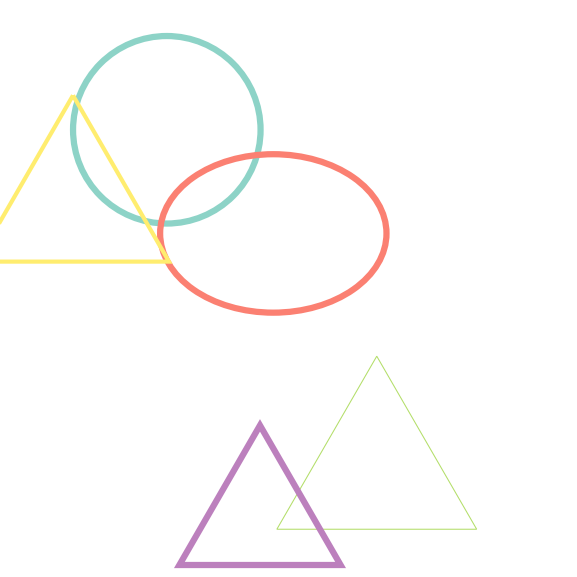[{"shape": "circle", "thickness": 3, "radius": 0.81, "center": [0.289, 0.774]}, {"shape": "oval", "thickness": 3, "radius": 0.98, "center": [0.473, 0.595]}, {"shape": "triangle", "thickness": 0.5, "radius": 1.0, "center": [0.652, 0.183]}, {"shape": "triangle", "thickness": 3, "radius": 0.81, "center": [0.45, 0.101]}, {"shape": "triangle", "thickness": 2, "radius": 0.96, "center": [0.126, 0.642]}]